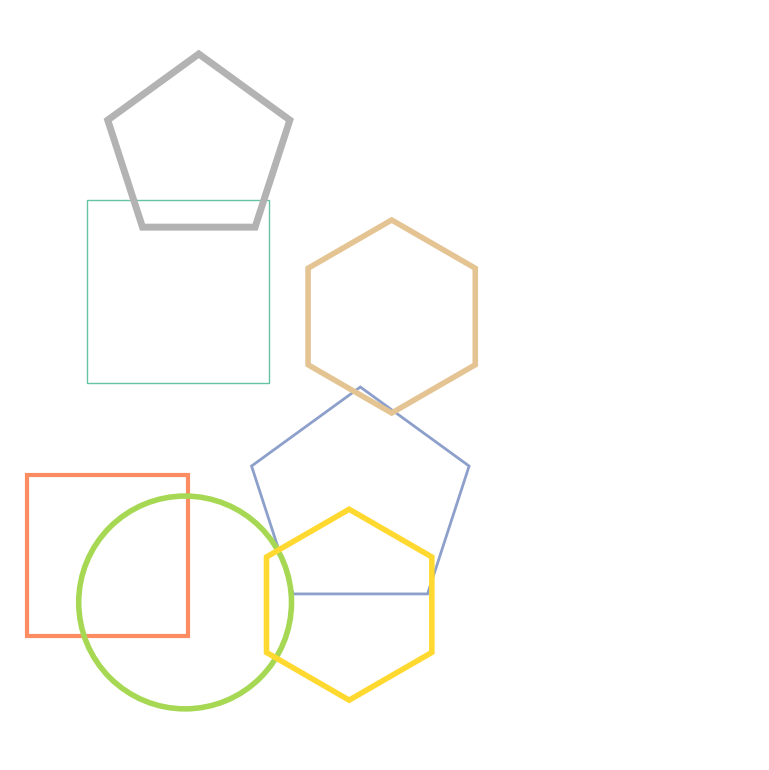[{"shape": "square", "thickness": 0.5, "radius": 0.59, "center": [0.232, 0.621]}, {"shape": "square", "thickness": 1.5, "radius": 0.52, "center": [0.14, 0.279]}, {"shape": "pentagon", "thickness": 1, "radius": 0.74, "center": [0.468, 0.349]}, {"shape": "circle", "thickness": 2, "radius": 0.69, "center": [0.24, 0.218]}, {"shape": "hexagon", "thickness": 2, "radius": 0.62, "center": [0.453, 0.215]}, {"shape": "hexagon", "thickness": 2, "radius": 0.63, "center": [0.509, 0.589]}, {"shape": "pentagon", "thickness": 2.5, "radius": 0.62, "center": [0.258, 0.806]}]